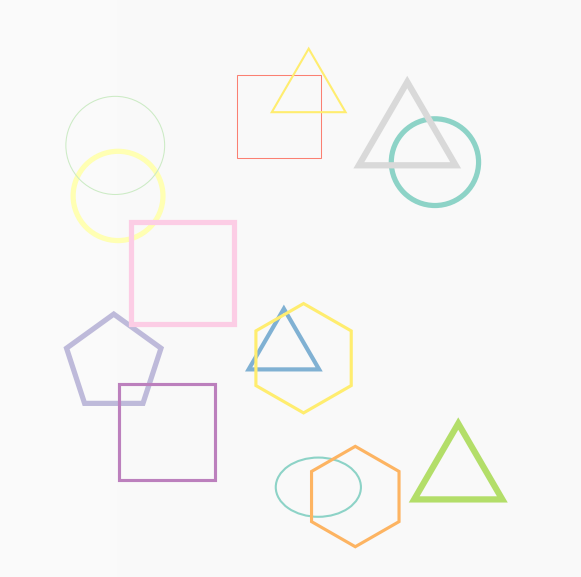[{"shape": "oval", "thickness": 1, "radius": 0.37, "center": [0.548, 0.156]}, {"shape": "circle", "thickness": 2.5, "radius": 0.38, "center": [0.748, 0.718]}, {"shape": "circle", "thickness": 2.5, "radius": 0.39, "center": [0.203, 0.66]}, {"shape": "pentagon", "thickness": 2.5, "radius": 0.43, "center": [0.196, 0.37]}, {"shape": "square", "thickness": 0.5, "radius": 0.36, "center": [0.48, 0.797]}, {"shape": "triangle", "thickness": 2, "radius": 0.35, "center": [0.488, 0.394]}, {"shape": "hexagon", "thickness": 1.5, "radius": 0.43, "center": [0.611, 0.139]}, {"shape": "triangle", "thickness": 3, "radius": 0.44, "center": [0.788, 0.178]}, {"shape": "square", "thickness": 2.5, "radius": 0.44, "center": [0.314, 0.526]}, {"shape": "triangle", "thickness": 3, "radius": 0.48, "center": [0.701, 0.761]}, {"shape": "square", "thickness": 1.5, "radius": 0.42, "center": [0.288, 0.251]}, {"shape": "circle", "thickness": 0.5, "radius": 0.42, "center": [0.198, 0.747]}, {"shape": "hexagon", "thickness": 1.5, "radius": 0.47, "center": [0.522, 0.379]}, {"shape": "triangle", "thickness": 1, "radius": 0.37, "center": [0.531, 0.842]}]